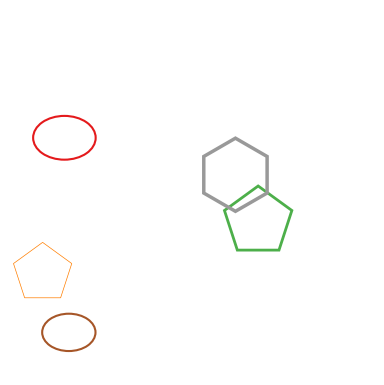[{"shape": "oval", "thickness": 1.5, "radius": 0.41, "center": [0.167, 0.642]}, {"shape": "pentagon", "thickness": 2, "radius": 0.46, "center": [0.671, 0.425]}, {"shape": "pentagon", "thickness": 0.5, "radius": 0.4, "center": [0.111, 0.291]}, {"shape": "oval", "thickness": 1.5, "radius": 0.35, "center": [0.179, 0.137]}, {"shape": "hexagon", "thickness": 2.5, "radius": 0.47, "center": [0.612, 0.546]}]